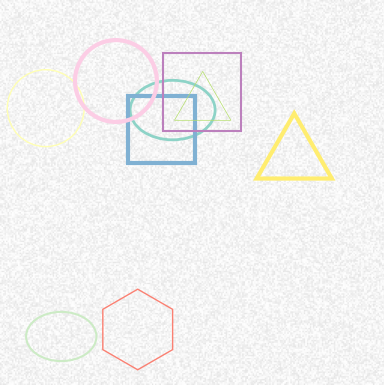[{"shape": "oval", "thickness": 2, "radius": 0.55, "center": [0.448, 0.714]}, {"shape": "circle", "thickness": 1, "radius": 0.5, "center": [0.119, 0.719]}, {"shape": "hexagon", "thickness": 1, "radius": 0.52, "center": [0.358, 0.144]}, {"shape": "square", "thickness": 3, "radius": 0.43, "center": [0.418, 0.665]}, {"shape": "triangle", "thickness": 0.5, "radius": 0.42, "center": [0.527, 0.73]}, {"shape": "circle", "thickness": 3, "radius": 0.53, "center": [0.301, 0.79]}, {"shape": "square", "thickness": 1.5, "radius": 0.51, "center": [0.526, 0.762]}, {"shape": "oval", "thickness": 1.5, "radius": 0.46, "center": [0.159, 0.126]}, {"shape": "triangle", "thickness": 3, "radius": 0.56, "center": [0.764, 0.593]}]